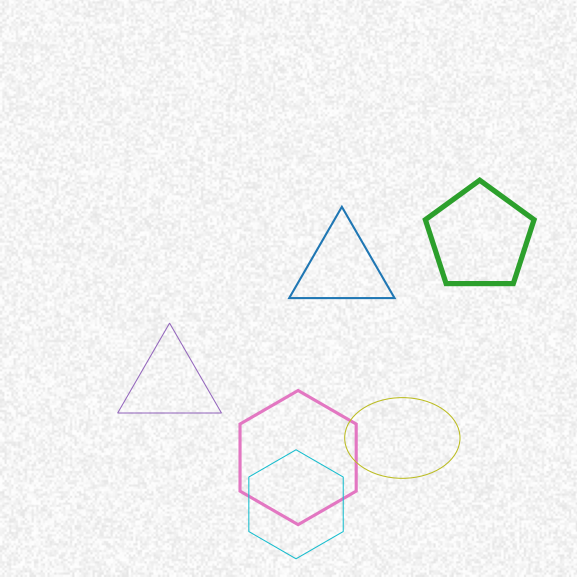[{"shape": "triangle", "thickness": 1, "radius": 0.53, "center": [0.592, 0.536]}, {"shape": "pentagon", "thickness": 2.5, "radius": 0.49, "center": [0.831, 0.588]}, {"shape": "triangle", "thickness": 0.5, "radius": 0.52, "center": [0.294, 0.336]}, {"shape": "hexagon", "thickness": 1.5, "radius": 0.58, "center": [0.516, 0.207]}, {"shape": "oval", "thickness": 0.5, "radius": 0.5, "center": [0.697, 0.241]}, {"shape": "hexagon", "thickness": 0.5, "radius": 0.47, "center": [0.513, 0.126]}]